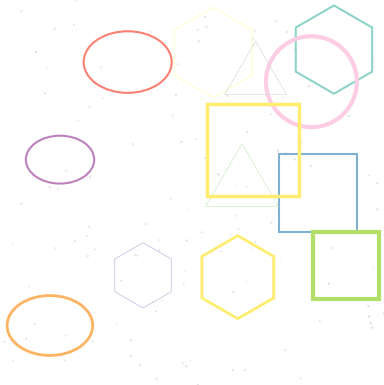[{"shape": "hexagon", "thickness": 1.5, "radius": 0.57, "center": [0.867, 0.871]}, {"shape": "hexagon", "thickness": 0.5, "radius": 0.59, "center": [0.554, 0.863]}, {"shape": "hexagon", "thickness": 0.5, "radius": 0.42, "center": [0.371, 0.285]}, {"shape": "oval", "thickness": 1.5, "radius": 0.57, "center": [0.332, 0.839]}, {"shape": "square", "thickness": 1.5, "radius": 0.51, "center": [0.827, 0.498]}, {"shape": "oval", "thickness": 2, "radius": 0.56, "center": [0.13, 0.155]}, {"shape": "square", "thickness": 3, "radius": 0.43, "center": [0.899, 0.31]}, {"shape": "circle", "thickness": 3, "radius": 0.59, "center": [0.809, 0.788]}, {"shape": "triangle", "thickness": 0.5, "radius": 0.46, "center": [0.664, 0.801]}, {"shape": "oval", "thickness": 1.5, "radius": 0.44, "center": [0.156, 0.585]}, {"shape": "triangle", "thickness": 0.5, "radius": 0.55, "center": [0.629, 0.518]}, {"shape": "hexagon", "thickness": 2, "radius": 0.54, "center": [0.618, 0.28]}, {"shape": "square", "thickness": 2.5, "radius": 0.59, "center": [0.658, 0.61]}]